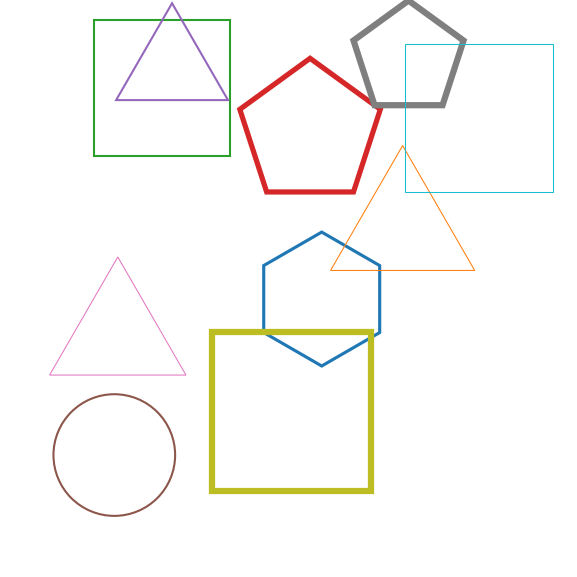[{"shape": "hexagon", "thickness": 1.5, "radius": 0.58, "center": [0.557, 0.481]}, {"shape": "triangle", "thickness": 0.5, "radius": 0.72, "center": [0.697, 0.603]}, {"shape": "square", "thickness": 1, "radius": 0.59, "center": [0.281, 0.847]}, {"shape": "pentagon", "thickness": 2.5, "radius": 0.64, "center": [0.537, 0.77]}, {"shape": "triangle", "thickness": 1, "radius": 0.56, "center": [0.298, 0.882]}, {"shape": "circle", "thickness": 1, "radius": 0.53, "center": [0.198, 0.211]}, {"shape": "triangle", "thickness": 0.5, "radius": 0.68, "center": [0.204, 0.418]}, {"shape": "pentagon", "thickness": 3, "radius": 0.5, "center": [0.707, 0.898]}, {"shape": "square", "thickness": 3, "radius": 0.69, "center": [0.506, 0.286]}, {"shape": "square", "thickness": 0.5, "radius": 0.64, "center": [0.83, 0.795]}]